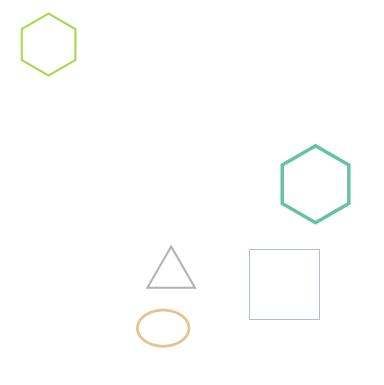[{"shape": "hexagon", "thickness": 2.5, "radius": 0.5, "center": [0.82, 0.521]}, {"shape": "square", "thickness": 0.5, "radius": 0.45, "center": [0.738, 0.262]}, {"shape": "hexagon", "thickness": 1.5, "radius": 0.4, "center": [0.126, 0.884]}, {"shape": "oval", "thickness": 2, "radius": 0.33, "center": [0.424, 0.148]}, {"shape": "triangle", "thickness": 1.5, "radius": 0.36, "center": [0.445, 0.288]}]